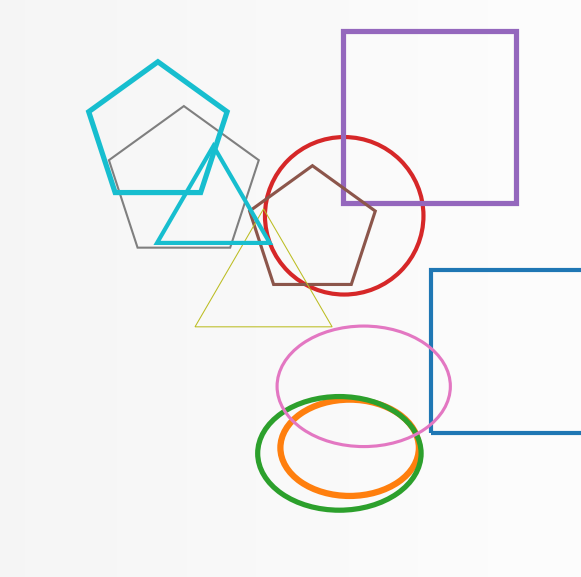[{"shape": "square", "thickness": 2, "radius": 0.71, "center": [0.883, 0.391]}, {"shape": "oval", "thickness": 3, "radius": 0.6, "center": [0.602, 0.224]}, {"shape": "oval", "thickness": 2.5, "radius": 0.7, "center": [0.584, 0.214]}, {"shape": "circle", "thickness": 2, "radius": 0.68, "center": [0.592, 0.625]}, {"shape": "square", "thickness": 2.5, "radius": 0.74, "center": [0.739, 0.797]}, {"shape": "pentagon", "thickness": 1.5, "radius": 0.57, "center": [0.538, 0.599]}, {"shape": "oval", "thickness": 1.5, "radius": 0.75, "center": [0.626, 0.33]}, {"shape": "pentagon", "thickness": 1, "radius": 0.68, "center": [0.316, 0.68]}, {"shape": "triangle", "thickness": 0.5, "radius": 0.68, "center": [0.453, 0.501]}, {"shape": "pentagon", "thickness": 2.5, "radius": 0.63, "center": [0.272, 0.767]}, {"shape": "triangle", "thickness": 2, "radius": 0.56, "center": [0.367, 0.634]}]